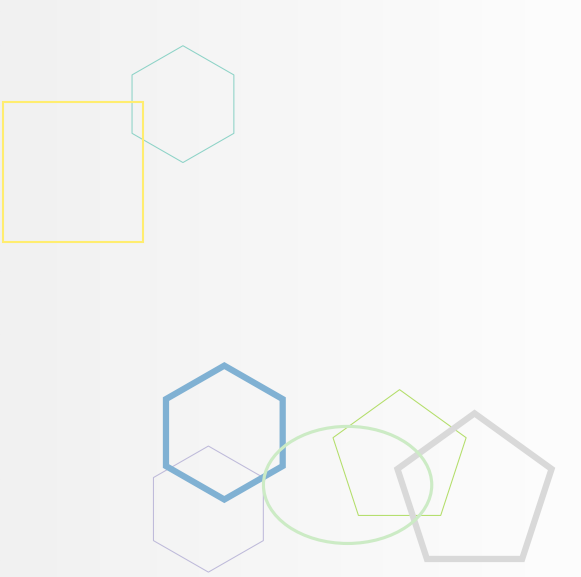[{"shape": "hexagon", "thickness": 0.5, "radius": 0.51, "center": [0.315, 0.819]}, {"shape": "hexagon", "thickness": 0.5, "radius": 0.55, "center": [0.359, 0.118]}, {"shape": "hexagon", "thickness": 3, "radius": 0.58, "center": [0.386, 0.25]}, {"shape": "pentagon", "thickness": 0.5, "radius": 0.6, "center": [0.687, 0.204]}, {"shape": "pentagon", "thickness": 3, "radius": 0.7, "center": [0.816, 0.144]}, {"shape": "oval", "thickness": 1.5, "radius": 0.72, "center": [0.598, 0.159]}, {"shape": "square", "thickness": 1, "radius": 0.6, "center": [0.125, 0.701]}]